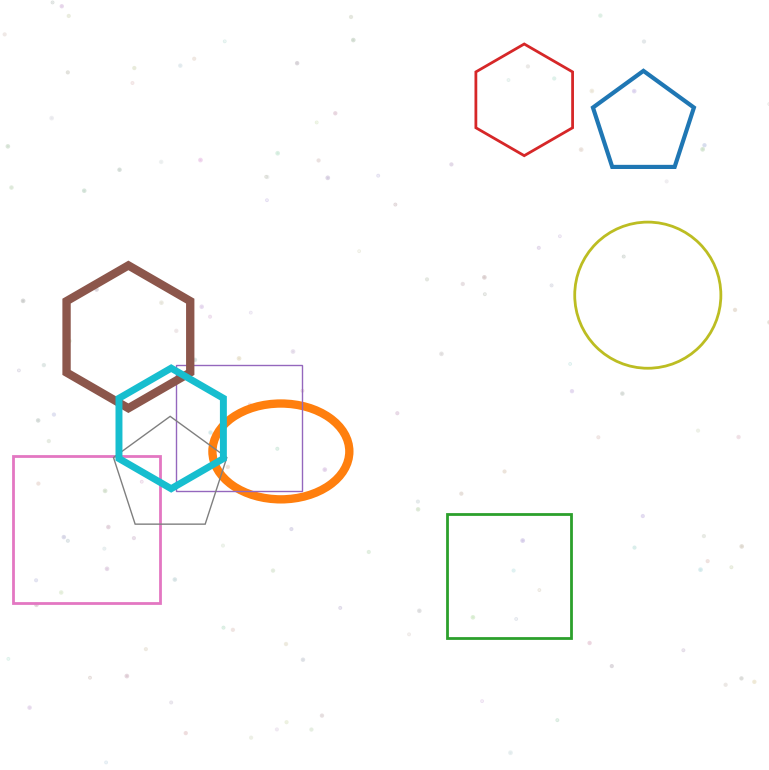[{"shape": "pentagon", "thickness": 1.5, "radius": 0.34, "center": [0.836, 0.839]}, {"shape": "oval", "thickness": 3, "radius": 0.44, "center": [0.365, 0.414]}, {"shape": "square", "thickness": 1, "radius": 0.4, "center": [0.661, 0.252]}, {"shape": "hexagon", "thickness": 1, "radius": 0.36, "center": [0.681, 0.87]}, {"shape": "square", "thickness": 0.5, "radius": 0.41, "center": [0.311, 0.444]}, {"shape": "hexagon", "thickness": 3, "radius": 0.46, "center": [0.167, 0.563]}, {"shape": "square", "thickness": 1, "radius": 0.48, "center": [0.113, 0.312]}, {"shape": "pentagon", "thickness": 0.5, "radius": 0.39, "center": [0.221, 0.382]}, {"shape": "circle", "thickness": 1, "radius": 0.47, "center": [0.841, 0.617]}, {"shape": "hexagon", "thickness": 2.5, "radius": 0.39, "center": [0.222, 0.444]}]